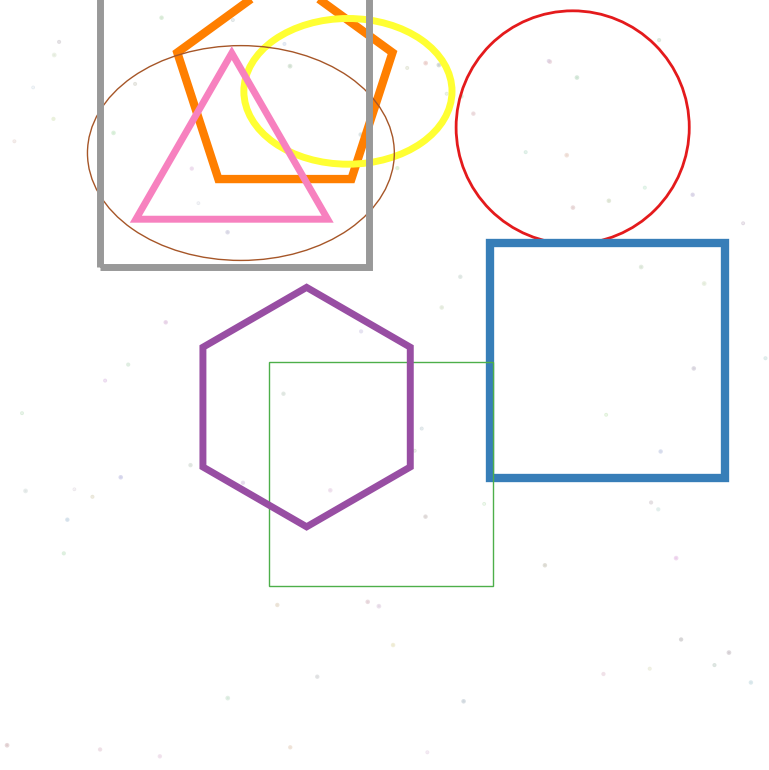[{"shape": "circle", "thickness": 1, "radius": 0.76, "center": [0.744, 0.835]}, {"shape": "square", "thickness": 3, "radius": 0.76, "center": [0.789, 0.532]}, {"shape": "square", "thickness": 0.5, "radius": 0.73, "center": [0.494, 0.385]}, {"shape": "hexagon", "thickness": 2.5, "radius": 0.78, "center": [0.398, 0.471]}, {"shape": "pentagon", "thickness": 3, "radius": 0.73, "center": [0.37, 0.886]}, {"shape": "oval", "thickness": 2.5, "radius": 0.68, "center": [0.452, 0.881]}, {"shape": "oval", "thickness": 0.5, "radius": 1.0, "center": [0.313, 0.801]}, {"shape": "triangle", "thickness": 2.5, "radius": 0.72, "center": [0.301, 0.787]}, {"shape": "square", "thickness": 2.5, "radius": 0.87, "center": [0.304, 0.828]}]